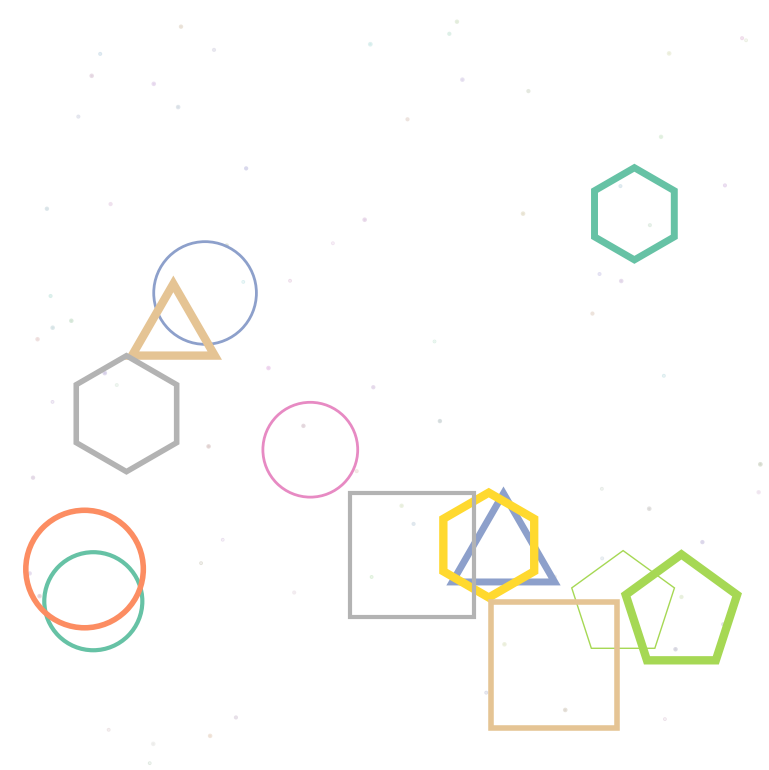[{"shape": "circle", "thickness": 1.5, "radius": 0.32, "center": [0.121, 0.219]}, {"shape": "hexagon", "thickness": 2.5, "radius": 0.3, "center": [0.824, 0.722]}, {"shape": "circle", "thickness": 2, "radius": 0.38, "center": [0.11, 0.261]}, {"shape": "circle", "thickness": 1, "radius": 0.33, "center": [0.266, 0.62]}, {"shape": "triangle", "thickness": 2.5, "radius": 0.38, "center": [0.654, 0.283]}, {"shape": "circle", "thickness": 1, "radius": 0.31, "center": [0.403, 0.416]}, {"shape": "pentagon", "thickness": 0.5, "radius": 0.35, "center": [0.809, 0.215]}, {"shape": "pentagon", "thickness": 3, "radius": 0.38, "center": [0.885, 0.204]}, {"shape": "hexagon", "thickness": 3, "radius": 0.34, "center": [0.635, 0.292]}, {"shape": "square", "thickness": 2, "radius": 0.41, "center": [0.72, 0.136]}, {"shape": "triangle", "thickness": 3, "radius": 0.31, "center": [0.225, 0.569]}, {"shape": "square", "thickness": 1.5, "radius": 0.4, "center": [0.535, 0.28]}, {"shape": "hexagon", "thickness": 2, "radius": 0.38, "center": [0.164, 0.463]}]